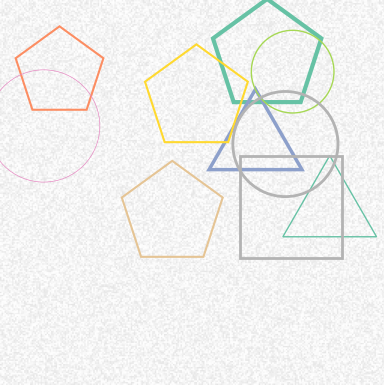[{"shape": "triangle", "thickness": 1, "radius": 0.7, "center": [0.856, 0.455]}, {"shape": "pentagon", "thickness": 3, "radius": 0.74, "center": [0.694, 0.855]}, {"shape": "pentagon", "thickness": 1.5, "radius": 0.6, "center": [0.155, 0.812]}, {"shape": "triangle", "thickness": 2.5, "radius": 0.7, "center": [0.664, 0.629]}, {"shape": "circle", "thickness": 0.5, "radius": 0.73, "center": [0.113, 0.673]}, {"shape": "circle", "thickness": 1, "radius": 0.54, "center": [0.76, 0.814]}, {"shape": "pentagon", "thickness": 1.5, "radius": 0.7, "center": [0.51, 0.744]}, {"shape": "pentagon", "thickness": 1.5, "radius": 0.69, "center": [0.447, 0.444]}, {"shape": "square", "thickness": 2, "radius": 0.66, "center": [0.755, 0.463]}, {"shape": "circle", "thickness": 2, "radius": 0.68, "center": [0.741, 0.626]}]